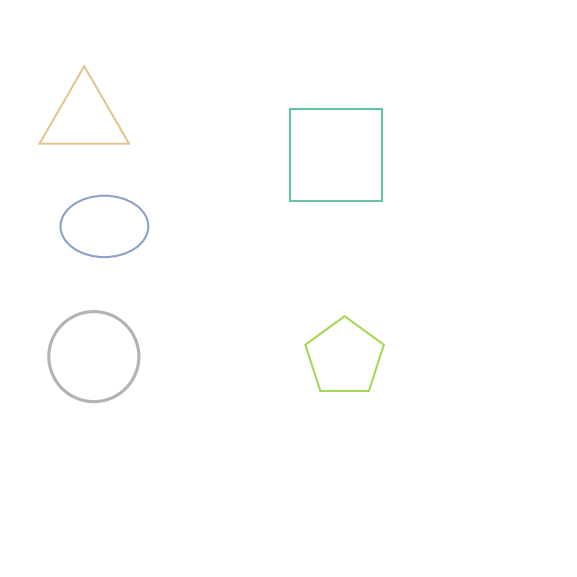[{"shape": "square", "thickness": 1, "radius": 0.4, "center": [0.581, 0.731]}, {"shape": "oval", "thickness": 1, "radius": 0.38, "center": [0.181, 0.607]}, {"shape": "pentagon", "thickness": 1, "radius": 0.36, "center": [0.597, 0.38]}, {"shape": "triangle", "thickness": 1, "radius": 0.45, "center": [0.146, 0.795]}, {"shape": "circle", "thickness": 1.5, "radius": 0.39, "center": [0.163, 0.382]}]